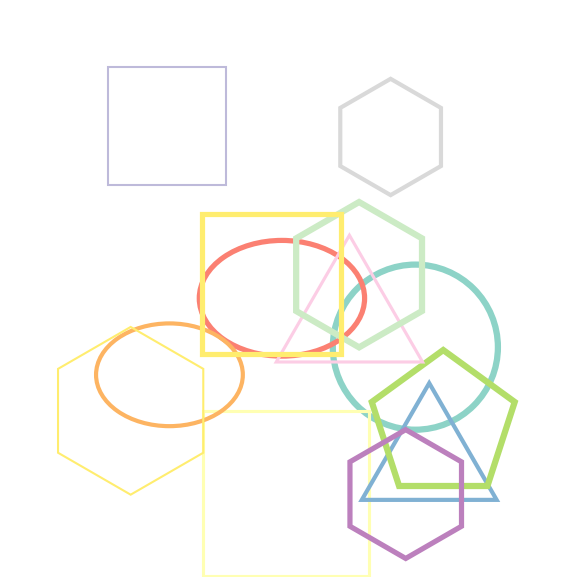[{"shape": "circle", "thickness": 3, "radius": 0.71, "center": [0.719, 0.398]}, {"shape": "square", "thickness": 1.5, "radius": 0.72, "center": [0.496, 0.145]}, {"shape": "square", "thickness": 1, "radius": 0.51, "center": [0.289, 0.781]}, {"shape": "oval", "thickness": 2.5, "radius": 0.72, "center": [0.488, 0.483]}, {"shape": "triangle", "thickness": 2, "radius": 0.67, "center": [0.743, 0.201]}, {"shape": "oval", "thickness": 2, "radius": 0.64, "center": [0.293, 0.35]}, {"shape": "pentagon", "thickness": 3, "radius": 0.65, "center": [0.768, 0.263]}, {"shape": "triangle", "thickness": 1.5, "radius": 0.73, "center": [0.605, 0.445]}, {"shape": "hexagon", "thickness": 2, "radius": 0.5, "center": [0.676, 0.762]}, {"shape": "hexagon", "thickness": 2.5, "radius": 0.56, "center": [0.703, 0.144]}, {"shape": "hexagon", "thickness": 3, "radius": 0.63, "center": [0.622, 0.523]}, {"shape": "hexagon", "thickness": 1, "radius": 0.73, "center": [0.226, 0.288]}, {"shape": "square", "thickness": 2.5, "radius": 0.6, "center": [0.47, 0.507]}]